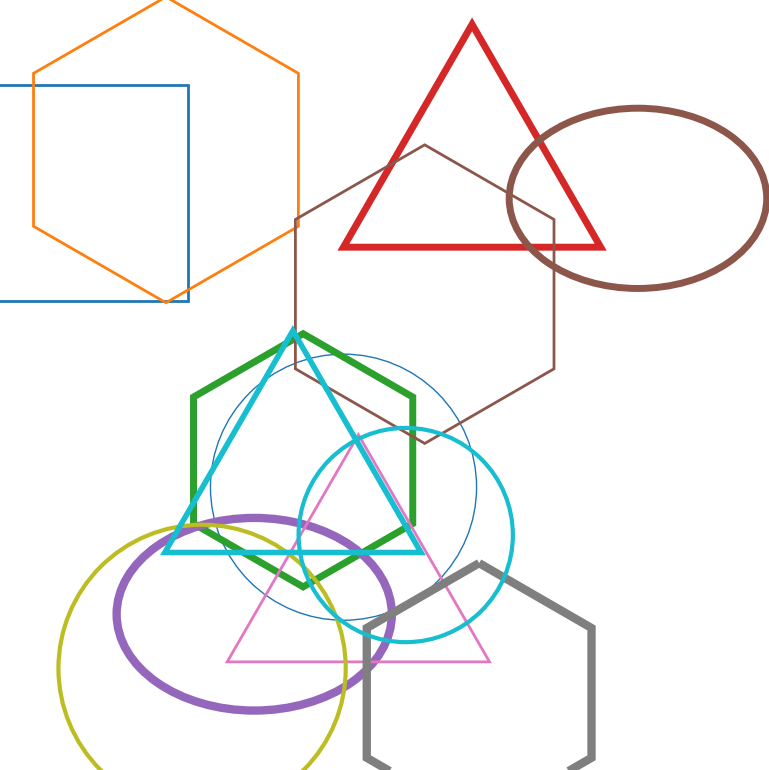[{"shape": "square", "thickness": 1, "radius": 0.7, "center": [0.104, 0.749]}, {"shape": "circle", "thickness": 0.5, "radius": 0.86, "center": [0.446, 0.367]}, {"shape": "hexagon", "thickness": 1, "radius": 0.99, "center": [0.216, 0.805]}, {"shape": "hexagon", "thickness": 2.5, "radius": 0.82, "center": [0.394, 0.402]}, {"shape": "triangle", "thickness": 2.5, "radius": 0.96, "center": [0.613, 0.775]}, {"shape": "oval", "thickness": 3, "radius": 0.89, "center": [0.33, 0.202]}, {"shape": "hexagon", "thickness": 1, "radius": 0.97, "center": [0.552, 0.618]}, {"shape": "oval", "thickness": 2.5, "radius": 0.84, "center": [0.828, 0.742]}, {"shape": "triangle", "thickness": 1, "radius": 0.98, "center": [0.465, 0.239]}, {"shape": "hexagon", "thickness": 3, "radius": 0.84, "center": [0.622, 0.1]}, {"shape": "circle", "thickness": 1.5, "radius": 0.93, "center": [0.262, 0.132]}, {"shape": "circle", "thickness": 1.5, "radius": 0.7, "center": [0.527, 0.305]}, {"shape": "triangle", "thickness": 2, "radius": 0.96, "center": [0.38, 0.379]}]